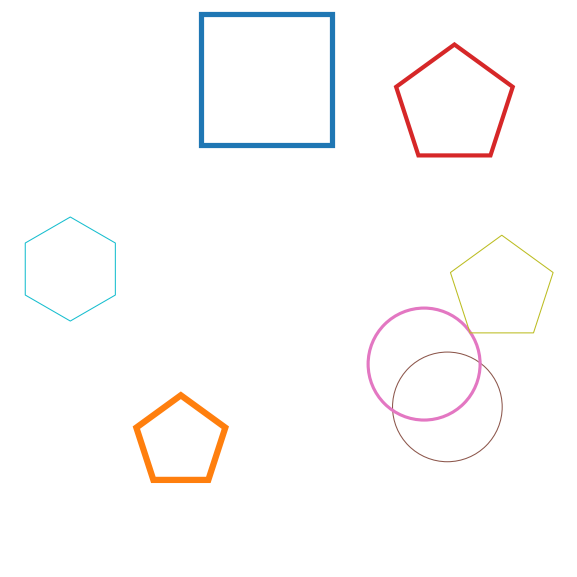[{"shape": "square", "thickness": 2.5, "radius": 0.57, "center": [0.461, 0.862]}, {"shape": "pentagon", "thickness": 3, "radius": 0.41, "center": [0.313, 0.234]}, {"shape": "pentagon", "thickness": 2, "radius": 0.53, "center": [0.787, 0.816]}, {"shape": "circle", "thickness": 0.5, "radius": 0.47, "center": [0.775, 0.295]}, {"shape": "circle", "thickness": 1.5, "radius": 0.48, "center": [0.734, 0.369]}, {"shape": "pentagon", "thickness": 0.5, "radius": 0.47, "center": [0.869, 0.498]}, {"shape": "hexagon", "thickness": 0.5, "radius": 0.45, "center": [0.122, 0.533]}]